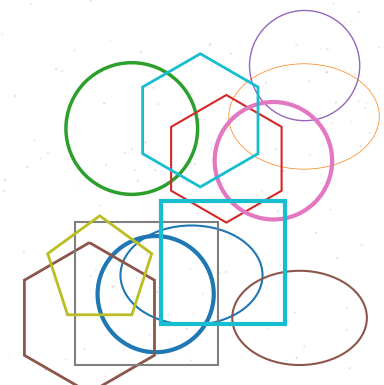[{"shape": "circle", "thickness": 3, "radius": 0.75, "center": [0.404, 0.236]}, {"shape": "oval", "thickness": 1.5, "radius": 0.92, "center": [0.497, 0.285]}, {"shape": "oval", "thickness": 0.5, "radius": 0.98, "center": [0.79, 0.697]}, {"shape": "circle", "thickness": 2.5, "radius": 0.86, "center": [0.342, 0.666]}, {"shape": "hexagon", "thickness": 1.5, "radius": 0.83, "center": [0.588, 0.588]}, {"shape": "circle", "thickness": 1, "radius": 0.72, "center": [0.791, 0.83]}, {"shape": "hexagon", "thickness": 2, "radius": 0.98, "center": [0.232, 0.175]}, {"shape": "oval", "thickness": 1.5, "radius": 0.87, "center": [0.778, 0.174]}, {"shape": "circle", "thickness": 3, "radius": 0.76, "center": [0.71, 0.582]}, {"shape": "square", "thickness": 1.5, "radius": 0.93, "center": [0.382, 0.237]}, {"shape": "pentagon", "thickness": 2, "radius": 0.71, "center": [0.259, 0.297]}, {"shape": "hexagon", "thickness": 2, "radius": 0.87, "center": [0.52, 0.687]}, {"shape": "square", "thickness": 3, "radius": 0.8, "center": [0.579, 0.318]}]